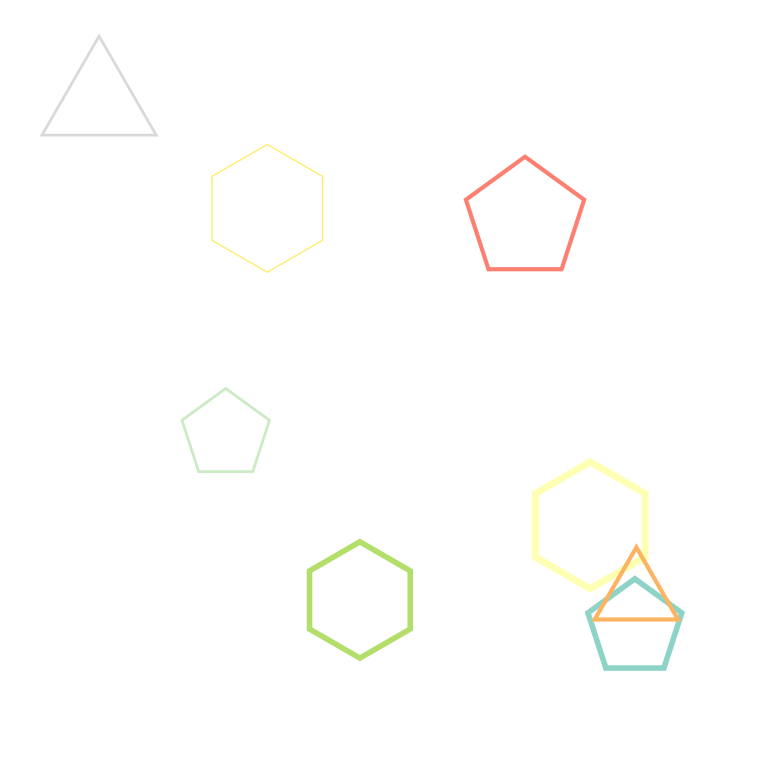[{"shape": "pentagon", "thickness": 2, "radius": 0.32, "center": [0.824, 0.184]}, {"shape": "hexagon", "thickness": 2.5, "radius": 0.41, "center": [0.766, 0.318]}, {"shape": "pentagon", "thickness": 1.5, "radius": 0.4, "center": [0.682, 0.716]}, {"shape": "triangle", "thickness": 1.5, "radius": 0.31, "center": [0.826, 0.227]}, {"shape": "hexagon", "thickness": 2, "radius": 0.38, "center": [0.467, 0.221]}, {"shape": "triangle", "thickness": 1, "radius": 0.43, "center": [0.129, 0.867]}, {"shape": "pentagon", "thickness": 1, "radius": 0.3, "center": [0.293, 0.436]}, {"shape": "hexagon", "thickness": 0.5, "radius": 0.41, "center": [0.347, 0.729]}]